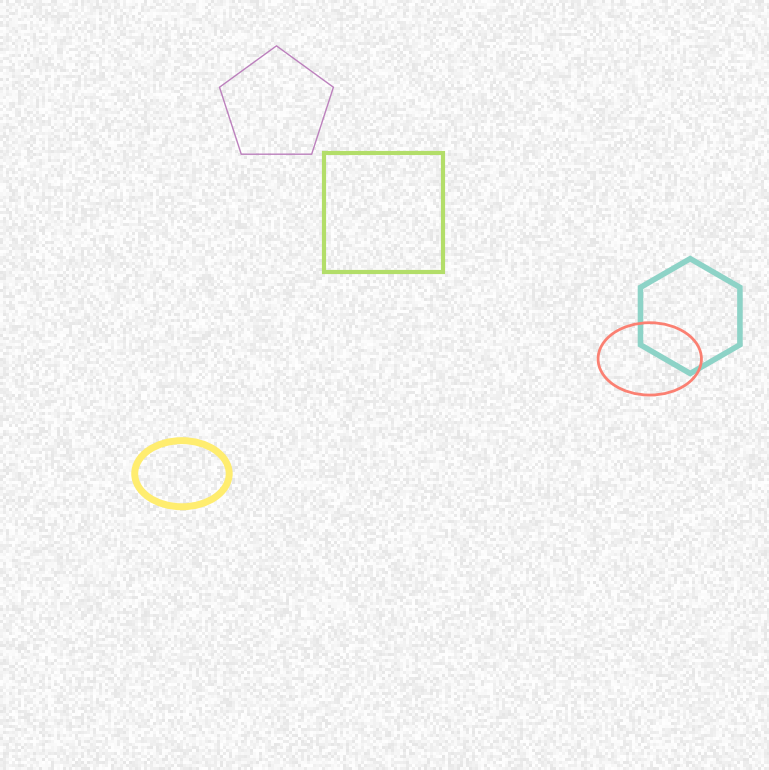[{"shape": "hexagon", "thickness": 2, "radius": 0.37, "center": [0.896, 0.59]}, {"shape": "oval", "thickness": 1, "radius": 0.34, "center": [0.844, 0.534]}, {"shape": "square", "thickness": 1.5, "radius": 0.39, "center": [0.498, 0.725]}, {"shape": "pentagon", "thickness": 0.5, "radius": 0.39, "center": [0.359, 0.863]}, {"shape": "oval", "thickness": 2.5, "radius": 0.31, "center": [0.236, 0.385]}]